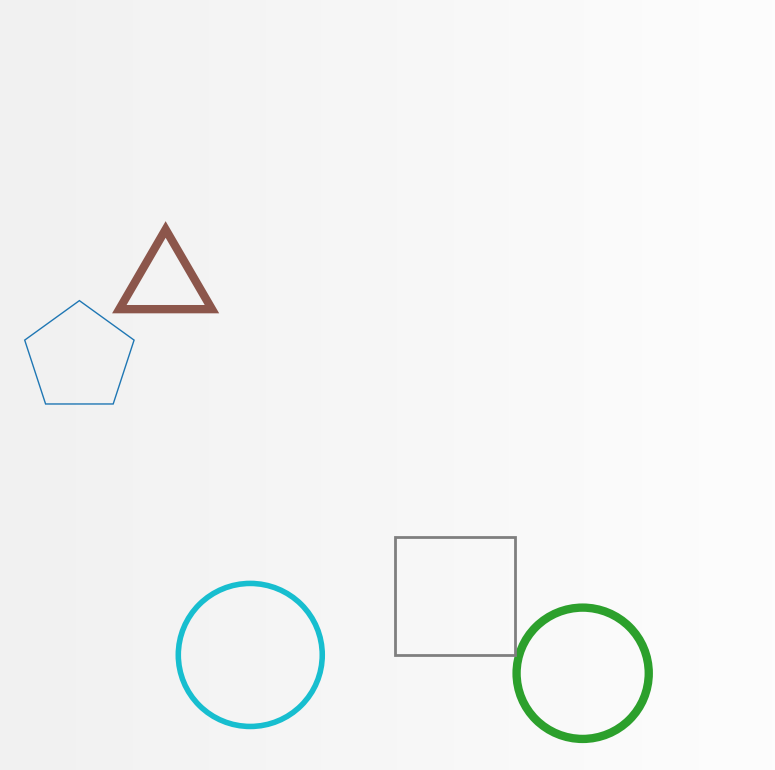[{"shape": "pentagon", "thickness": 0.5, "radius": 0.37, "center": [0.102, 0.535]}, {"shape": "circle", "thickness": 3, "radius": 0.43, "center": [0.752, 0.126]}, {"shape": "triangle", "thickness": 3, "radius": 0.35, "center": [0.214, 0.633]}, {"shape": "square", "thickness": 1, "radius": 0.39, "center": [0.587, 0.226]}, {"shape": "circle", "thickness": 2, "radius": 0.46, "center": [0.323, 0.149]}]